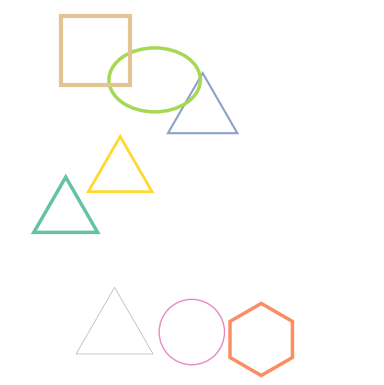[{"shape": "triangle", "thickness": 2.5, "radius": 0.48, "center": [0.171, 0.444]}, {"shape": "hexagon", "thickness": 2.5, "radius": 0.47, "center": [0.679, 0.118]}, {"shape": "triangle", "thickness": 1.5, "radius": 0.52, "center": [0.526, 0.706]}, {"shape": "circle", "thickness": 1, "radius": 0.42, "center": [0.498, 0.138]}, {"shape": "oval", "thickness": 2.5, "radius": 0.59, "center": [0.402, 0.792]}, {"shape": "triangle", "thickness": 2, "radius": 0.48, "center": [0.312, 0.55]}, {"shape": "square", "thickness": 3, "radius": 0.45, "center": [0.247, 0.87]}, {"shape": "triangle", "thickness": 0.5, "radius": 0.58, "center": [0.298, 0.138]}]